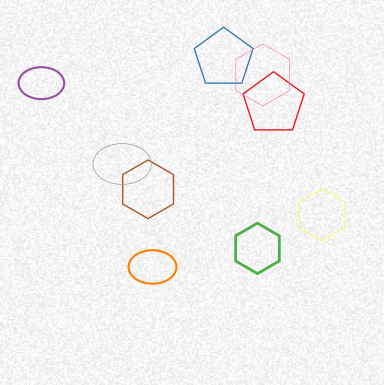[{"shape": "pentagon", "thickness": 1, "radius": 0.42, "center": [0.711, 0.73]}, {"shape": "pentagon", "thickness": 1, "radius": 0.4, "center": [0.581, 0.849]}, {"shape": "hexagon", "thickness": 2, "radius": 0.33, "center": [0.669, 0.355]}, {"shape": "oval", "thickness": 1.5, "radius": 0.3, "center": [0.108, 0.784]}, {"shape": "oval", "thickness": 1.5, "radius": 0.31, "center": [0.396, 0.307]}, {"shape": "hexagon", "thickness": 0.5, "radius": 0.34, "center": [0.836, 0.442]}, {"shape": "hexagon", "thickness": 1, "radius": 0.38, "center": [0.385, 0.508]}, {"shape": "hexagon", "thickness": 0.5, "radius": 0.4, "center": [0.682, 0.805]}, {"shape": "oval", "thickness": 0.5, "radius": 0.38, "center": [0.317, 0.574]}]